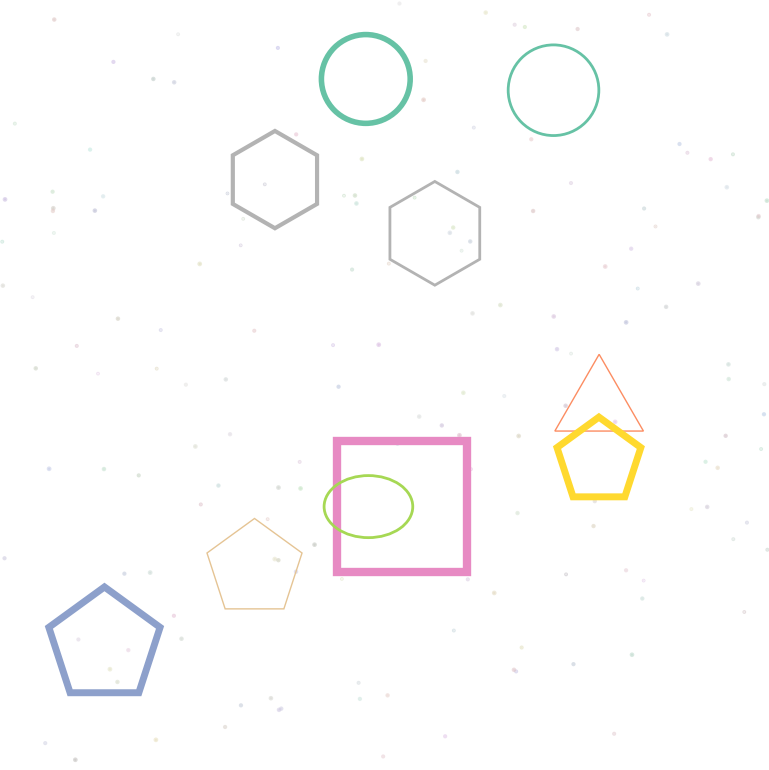[{"shape": "circle", "thickness": 2, "radius": 0.29, "center": [0.475, 0.897]}, {"shape": "circle", "thickness": 1, "radius": 0.29, "center": [0.719, 0.883]}, {"shape": "triangle", "thickness": 0.5, "radius": 0.33, "center": [0.778, 0.473]}, {"shape": "pentagon", "thickness": 2.5, "radius": 0.38, "center": [0.136, 0.162]}, {"shape": "square", "thickness": 3, "radius": 0.42, "center": [0.522, 0.342]}, {"shape": "oval", "thickness": 1, "radius": 0.29, "center": [0.478, 0.342]}, {"shape": "pentagon", "thickness": 2.5, "radius": 0.29, "center": [0.778, 0.401]}, {"shape": "pentagon", "thickness": 0.5, "radius": 0.32, "center": [0.331, 0.262]}, {"shape": "hexagon", "thickness": 1.5, "radius": 0.32, "center": [0.357, 0.767]}, {"shape": "hexagon", "thickness": 1, "radius": 0.34, "center": [0.565, 0.697]}]